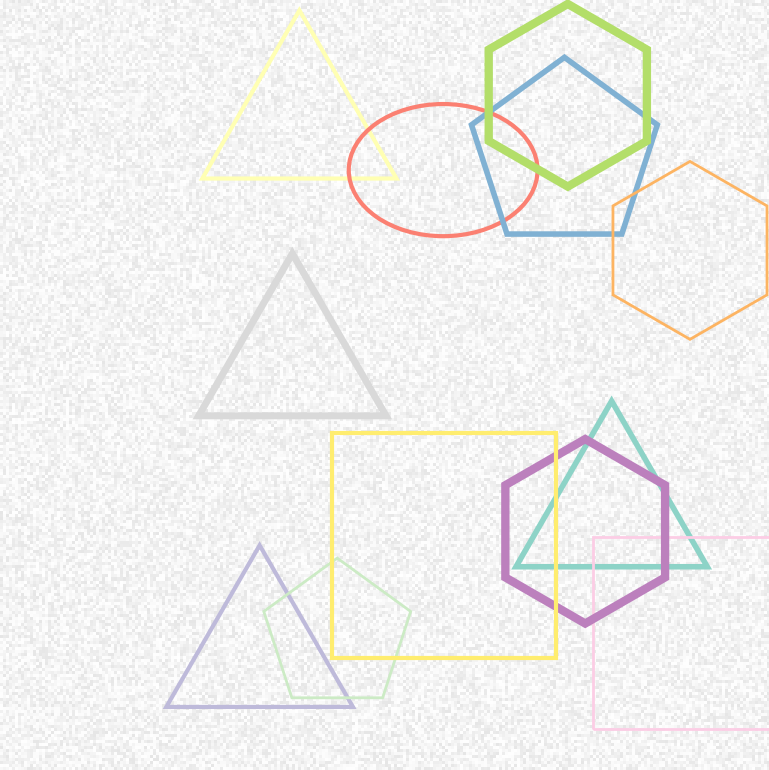[{"shape": "triangle", "thickness": 2, "radius": 0.72, "center": [0.794, 0.336]}, {"shape": "triangle", "thickness": 1.5, "radius": 0.73, "center": [0.389, 0.841]}, {"shape": "triangle", "thickness": 1.5, "radius": 0.7, "center": [0.337, 0.152]}, {"shape": "oval", "thickness": 1.5, "radius": 0.61, "center": [0.576, 0.779]}, {"shape": "pentagon", "thickness": 2, "radius": 0.63, "center": [0.733, 0.799]}, {"shape": "hexagon", "thickness": 1, "radius": 0.58, "center": [0.896, 0.675]}, {"shape": "hexagon", "thickness": 3, "radius": 0.59, "center": [0.737, 0.876]}, {"shape": "square", "thickness": 1, "radius": 0.63, "center": [0.895, 0.178]}, {"shape": "triangle", "thickness": 2.5, "radius": 0.7, "center": [0.38, 0.53]}, {"shape": "hexagon", "thickness": 3, "radius": 0.6, "center": [0.76, 0.31]}, {"shape": "pentagon", "thickness": 1, "radius": 0.5, "center": [0.438, 0.175]}, {"shape": "square", "thickness": 1.5, "radius": 0.73, "center": [0.576, 0.292]}]